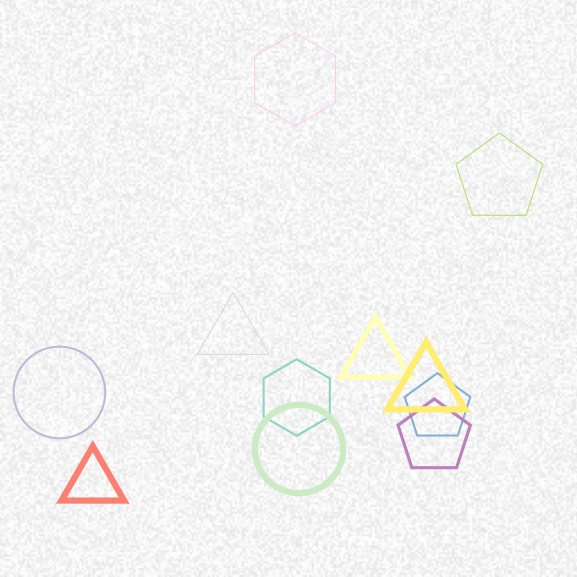[{"shape": "hexagon", "thickness": 1, "radius": 0.33, "center": [0.514, 0.311]}, {"shape": "triangle", "thickness": 2.5, "radius": 0.35, "center": [0.65, 0.381]}, {"shape": "circle", "thickness": 1, "radius": 0.4, "center": [0.103, 0.32]}, {"shape": "triangle", "thickness": 3, "radius": 0.31, "center": [0.161, 0.164]}, {"shape": "pentagon", "thickness": 1, "radius": 0.3, "center": [0.758, 0.293]}, {"shape": "pentagon", "thickness": 0.5, "radius": 0.39, "center": [0.865, 0.69]}, {"shape": "hexagon", "thickness": 0.5, "radius": 0.4, "center": [0.511, 0.862]}, {"shape": "triangle", "thickness": 0.5, "radius": 0.36, "center": [0.404, 0.421]}, {"shape": "pentagon", "thickness": 1.5, "radius": 0.33, "center": [0.752, 0.242]}, {"shape": "circle", "thickness": 3, "radius": 0.38, "center": [0.518, 0.222]}, {"shape": "triangle", "thickness": 3, "radius": 0.39, "center": [0.738, 0.329]}]